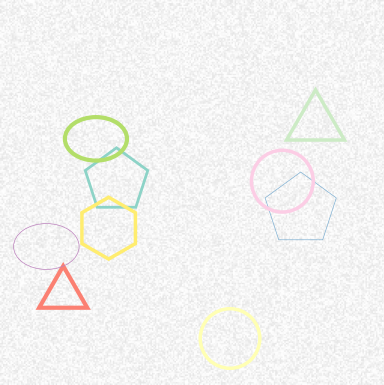[{"shape": "pentagon", "thickness": 2, "radius": 0.43, "center": [0.303, 0.531]}, {"shape": "circle", "thickness": 2.5, "radius": 0.39, "center": [0.597, 0.121]}, {"shape": "triangle", "thickness": 3, "radius": 0.36, "center": [0.164, 0.237]}, {"shape": "pentagon", "thickness": 0.5, "radius": 0.49, "center": [0.781, 0.456]}, {"shape": "oval", "thickness": 3, "radius": 0.4, "center": [0.249, 0.639]}, {"shape": "circle", "thickness": 2.5, "radius": 0.4, "center": [0.733, 0.529]}, {"shape": "oval", "thickness": 0.5, "radius": 0.43, "center": [0.12, 0.36]}, {"shape": "triangle", "thickness": 2.5, "radius": 0.43, "center": [0.819, 0.68]}, {"shape": "hexagon", "thickness": 2.5, "radius": 0.4, "center": [0.282, 0.407]}]